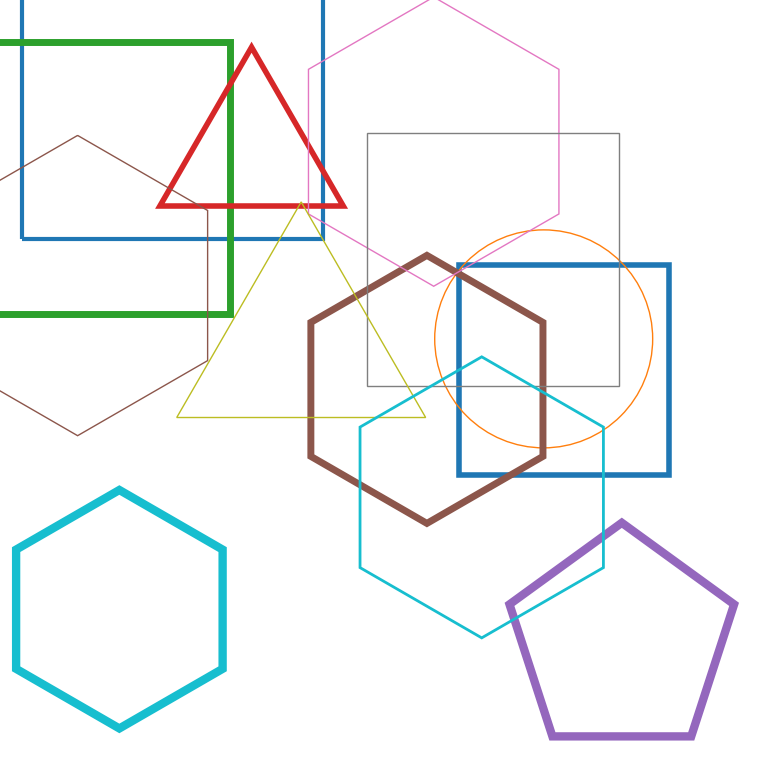[{"shape": "square", "thickness": 2, "radius": 0.68, "center": [0.733, 0.52]}, {"shape": "square", "thickness": 1.5, "radius": 0.98, "center": [0.224, 0.884]}, {"shape": "circle", "thickness": 0.5, "radius": 0.71, "center": [0.706, 0.56]}, {"shape": "square", "thickness": 2.5, "radius": 0.88, "center": [0.123, 0.769]}, {"shape": "triangle", "thickness": 2, "radius": 0.69, "center": [0.327, 0.801]}, {"shape": "pentagon", "thickness": 3, "radius": 0.77, "center": [0.808, 0.168]}, {"shape": "hexagon", "thickness": 2.5, "radius": 0.87, "center": [0.554, 0.494]}, {"shape": "hexagon", "thickness": 0.5, "radius": 0.97, "center": [0.101, 0.629]}, {"shape": "hexagon", "thickness": 0.5, "radius": 0.94, "center": [0.563, 0.816]}, {"shape": "square", "thickness": 0.5, "radius": 0.82, "center": [0.64, 0.663]}, {"shape": "triangle", "thickness": 0.5, "radius": 0.93, "center": [0.391, 0.551]}, {"shape": "hexagon", "thickness": 1, "radius": 0.91, "center": [0.626, 0.354]}, {"shape": "hexagon", "thickness": 3, "radius": 0.77, "center": [0.155, 0.209]}]